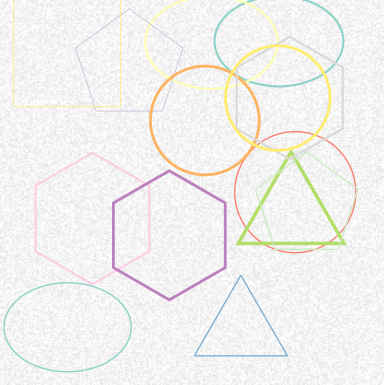[{"shape": "oval", "thickness": 1.5, "radius": 0.84, "center": [0.725, 0.893]}, {"shape": "oval", "thickness": 1, "radius": 0.83, "center": [0.176, 0.15]}, {"shape": "oval", "thickness": 1.5, "radius": 0.86, "center": [0.549, 0.89]}, {"shape": "pentagon", "thickness": 0.5, "radius": 0.73, "center": [0.336, 0.83]}, {"shape": "circle", "thickness": 1, "radius": 0.79, "center": [0.767, 0.501]}, {"shape": "triangle", "thickness": 1, "radius": 0.7, "center": [0.626, 0.146]}, {"shape": "circle", "thickness": 2, "radius": 0.71, "center": [0.532, 0.687]}, {"shape": "triangle", "thickness": 2.5, "radius": 0.79, "center": [0.756, 0.447]}, {"shape": "hexagon", "thickness": 1.5, "radius": 0.85, "center": [0.24, 0.432]}, {"shape": "hexagon", "thickness": 1.5, "radius": 0.79, "center": [0.753, 0.745]}, {"shape": "hexagon", "thickness": 2, "radius": 0.84, "center": [0.44, 0.389]}, {"shape": "pentagon", "thickness": 1, "radius": 0.7, "center": [0.796, 0.465]}, {"shape": "circle", "thickness": 2, "radius": 0.68, "center": [0.722, 0.745]}, {"shape": "square", "thickness": 0.5, "radius": 0.69, "center": [0.174, 0.864]}]